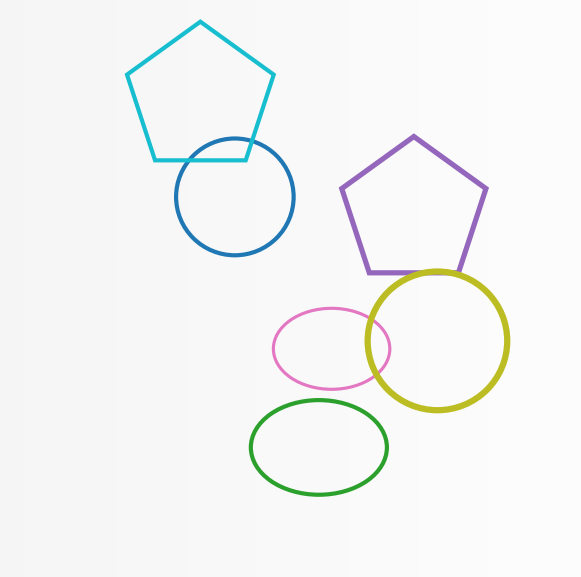[{"shape": "circle", "thickness": 2, "radius": 0.51, "center": [0.404, 0.658]}, {"shape": "oval", "thickness": 2, "radius": 0.59, "center": [0.549, 0.224]}, {"shape": "pentagon", "thickness": 2.5, "radius": 0.65, "center": [0.712, 0.632]}, {"shape": "oval", "thickness": 1.5, "radius": 0.5, "center": [0.571, 0.395]}, {"shape": "circle", "thickness": 3, "radius": 0.6, "center": [0.753, 0.409]}, {"shape": "pentagon", "thickness": 2, "radius": 0.66, "center": [0.345, 0.829]}]